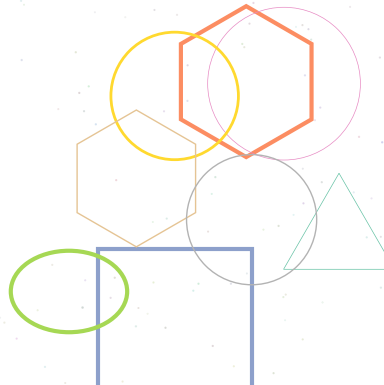[{"shape": "triangle", "thickness": 0.5, "radius": 0.83, "center": [0.881, 0.384]}, {"shape": "hexagon", "thickness": 3, "radius": 0.98, "center": [0.64, 0.788]}, {"shape": "square", "thickness": 3, "radius": 1.0, "center": [0.454, 0.155]}, {"shape": "circle", "thickness": 0.5, "radius": 0.99, "center": [0.738, 0.783]}, {"shape": "oval", "thickness": 3, "radius": 0.76, "center": [0.179, 0.243]}, {"shape": "circle", "thickness": 2, "radius": 0.83, "center": [0.454, 0.751]}, {"shape": "hexagon", "thickness": 1, "radius": 0.89, "center": [0.354, 0.537]}, {"shape": "circle", "thickness": 1, "radius": 0.84, "center": [0.654, 0.429]}]